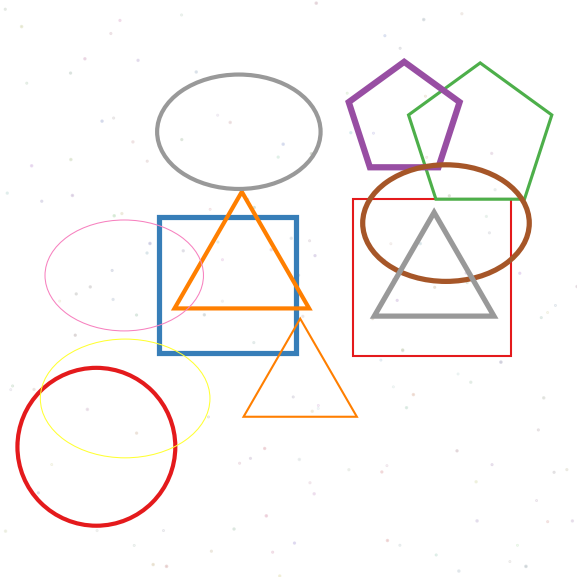[{"shape": "square", "thickness": 1, "radius": 0.68, "center": [0.748, 0.518]}, {"shape": "circle", "thickness": 2, "radius": 0.68, "center": [0.167, 0.225]}, {"shape": "square", "thickness": 2.5, "radius": 0.59, "center": [0.393, 0.505]}, {"shape": "pentagon", "thickness": 1.5, "radius": 0.65, "center": [0.831, 0.76]}, {"shape": "pentagon", "thickness": 3, "radius": 0.5, "center": [0.7, 0.791]}, {"shape": "triangle", "thickness": 2, "radius": 0.67, "center": [0.419, 0.532]}, {"shape": "triangle", "thickness": 1, "radius": 0.57, "center": [0.52, 0.334]}, {"shape": "oval", "thickness": 0.5, "radius": 0.73, "center": [0.217, 0.309]}, {"shape": "oval", "thickness": 2.5, "radius": 0.72, "center": [0.772, 0.613]}, {"shape": "oval", "thickness": 0.5, "radius": 0.69, "center": [0.215, 0.522]}, {"shape": "oval", "thickness": 2, "radius": 0.71, "center": [0.414, 0.771]}, {"shape": "triangle", "thickness": 2.5, "radius": 0.6, "center": [0.752, 0.512]}]